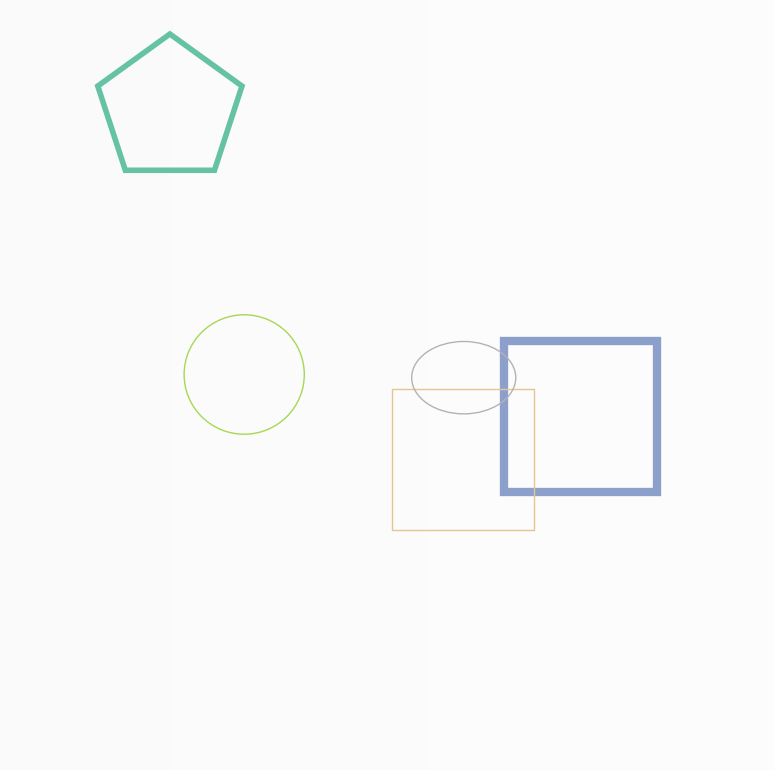[{"shape": "pentagon", "thickness": 2, "radius": 0.49, "center": [0.219, 0.858]}, {"shape": "square", "thickness": 3, "radius": 0.49, "center": [0.749, 0.459]}, {"shape": "circle", "thickness": 0.5, "radius": 0.39, "center": [0.315, 0.514]}, {"shape": "square", "thickness": 0.5, "radius": 0.46, "center": [0.597, 0.403]}, {"shape": "oval", "thickness": 0.5, "radius": 0.34, "center": [0.598, 0.51]}]